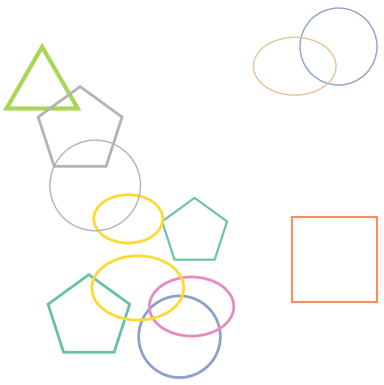[{"shape": "pentagon", "thickness": 2, "radius": 0.56, "center": [0.231, 0.175]}, {"shape": "pentagon", "thickness": 1.5, "radius": 0.44, "center": [0.505, 0.397]}, {"shape": "square", "thickness": 1.5, "radius": 0.55, "center": [0.87, 0.327]}, {"shape": "circle", "thickness": 1, "radius": 0.5, "center": [0.879, 0.879]}, {"shape": "circle", "thickness": 2, "radius": 0.53, "center": [0.466, 0.125]}, {"shape": "oval", "thickness": 2, "radius": 0.55, "center": [0.498, 0.204]}, {"shape": "triangle", "thickness": 3, "radius": 0.53, "center": [0.109, 0.772]}, {"shape": "oval", "thickness": 2, "radius": 0.45, "center": [0.333, 0.432]}, {"shape": "oval", "thickness": 2, "radius": 0.6, "center": [0.358, 0.252]}, {"shape": "oval", "thickness": 1, "radius": 0.54, "center": [0.766, 0.828]}, {"shape": "pentagon", "thickness": 2, "radius": 0.57, "center": [0.208, 0.661]}, {"shape": "circle", "thickness": 1, "radius": 0.59, "center": [0.247, 0.518]}]